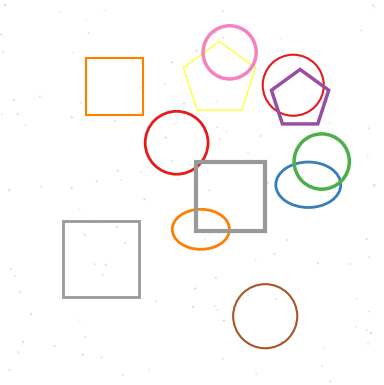[{"shape": "circle", "thickness": 1.5, "radius": 0.4, "center": [0.762, 0.779]}, {"shape": "circle", "thickness": 2, "radius": 0.41, "center": [0.459, 0.629]}, {"shape": "oval", "thickness": 2, "radius": 0.42, "center": [0.801, 0.52]}, {"shape": "circle", "thickness": 2.5, "radius": 0.36, "center": [0.836, 0.58]}, {"shape": "pentagon", "thickness": 2.5, "radius": 0.39, "center": [0.779, 0.741]}, {"shape": "oval", "thickness": 2, "radius": 0.37, "center": [0.522, 0.404]}, {"shape": "square", "thickness": 1.5, "radius": 0.37, "center": [0.297, 0.776]}, {"shape": "pentagon", "thickness": 1, "radius": 0.49, "center": [0.57, 0.794]}, {"shape": "circle", "thickness": 1.5, "radius": 0.42, "center": [0.689, 0.179]}, {"shape": "circle", "thickness": 2.5, "radius": 0.35, "center": [0.596, 0.864]}, {"shape": "square", "thickness": 2, "radius": 0.49, "center": [0.263, 0.328]}, {"shape": "square", "thickness": 3, "radius": 0.45, "center": [0.599, 0.489]}]